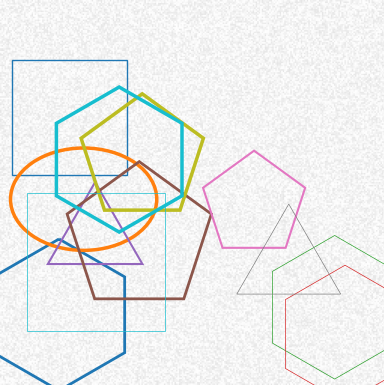[{"shape": "hexagon", "thickness": 2, "radius": 0.98, "center": [0.153, 0.182]}, {"shape": "square", "thickness": 1, "radius": 0.75, "center": [0.18, 0.694]}, {"shape": "oval", "thickness": 2.5, "radius": 0.95, "center": [0.217, 0.483]}, {"shape": "hexagon", "thickness": 0.5, "radius": 0.93, "center": [0.869, 0.202]}, {"shape": "hexagon", "thickness": 0.5, "radius": 0.89, "center": [0.896, 0.132]}, {"shape": "triangle", "thickness": 1.5, "radius": 0.71, "center": [0.247, 0.385]}, {"shape": "pentagon", "thickness": 2, "radius": 0.98, "center": [0.362, 0.383]}, {"shape": "pentagon", "thickness": 1.5, "radius": 0.7, "center": [0.66, 0.469]}, {"shape": "triangle", "thickness": 0.5, "radius": 0.78, "center": [0.75, 0.314]}, {"shape": "pentagon", "thickness": 2.5, "radius": 0.83, "center": [0.369, 0.589]}, {"shape": "square", "thickness": 0.5, "radius": 0.89, "center": [0.25, 0.319]}, {"shape": "hexagon", "thickness": 2.5, "radius": 0.94, "center": [0.31, 0.586]}]